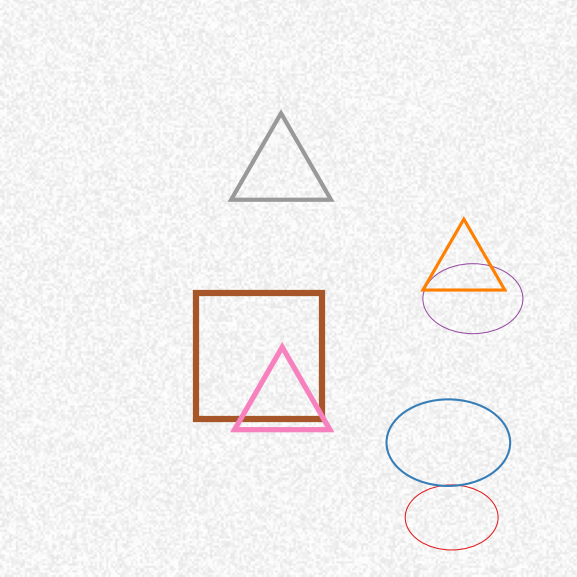[{"shape": "oval", "thickness": 0.5, "radius": 0.4, "center": [0.782, 0.103]}, {"shape": "oval", "thickness": 1, "radius": 0.54, "center": [0.776, 0.233]}, {"shape": "oval", "thickness": 0.5, "radius": 0.43, "center": [0.819, 0.482]}, {"shape": "triangle", "thickness": 1.5, "radius": 0.41, "center": [0.803, 0.538]}, {"shape": "square", "thickness": 3, "radius": 0.55, "center": [0.448, 0.383]}, {"shape": "triangle", "thickness": 2.5, "radius": 0.48, "center": [0.489, 0.303]}, {"shape": "triangle", "thickness": 2, "radius": 0.5, "center": [0.487, 0.703]}]